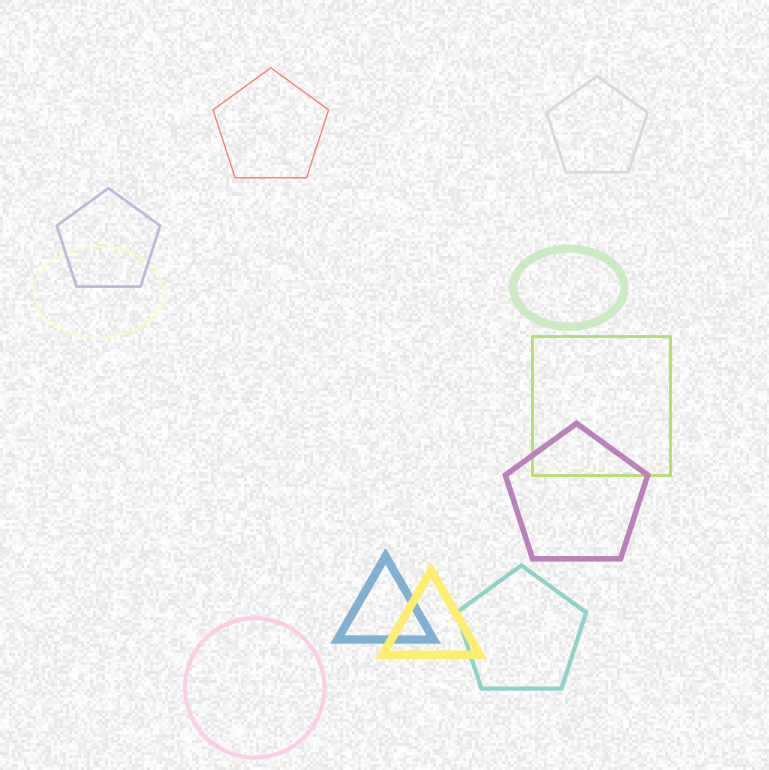[{"shape": "pentagon", "thickness": 1.5, "radius": 0.44, "center": [0.677, 0.177]}, {"shape": "oval", "thickness": 0.5, "radius": 0.42, "center": [0.128, 0.621]}, {"shape": "pentagon", "thickness": 1, "radius": 0.35, "center": [0.141, 0.685]}, {"shape": "pentagon", "thickness": 0.5, "radius": 0.39, "center": [0.352, 0.833]}, {"shape": "triangle", "thickness": 3, "radius": 0.36, "center": [0.501, 0.206]}, {"shape": "square", "thickness": 1, "radius": 0.45, "center": [0.78, 0.473]}, {"shape": "circle", "thickness": 1.5, "radius": 0.45, "center": [0.331, 0.107]}, {"shape": "pentagon", "thickness": 1, "radius": 0.35, "center": [0.775, 0.832]}, {"shape": "pentagon", "thickness": 2, "radius": 0.49, "center": [0.749, 0.353]}, {"shape": "oval", "thickness": 3, "radius": 0.36, "center": [0.739, 0.626]}, {"shape": "triangle", "thickness": 3, "radius": 0.37, "center": [0.56, 0.186]}]